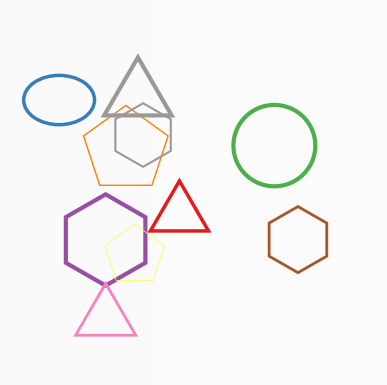[{"shape": "triangle", "thickness": 2.5, "radius": 0.43, "center": [0.463, 0.443]}, {"shape": "oval", "thickness": 2.5, "radius": 0.46, "center": [0.153, 0.74]}, {"shape": "circle", "thickness": 3, "radius": 0.53, "center": [0.708, 0.622]}, {"shape": "hexagon", "thickness": 3, "radius": 0.59, "center": [0.273, 0.377]}, {"shape": "pentagon", "thickness": 1, "radius": 0.57, "center": [0.325, 0.611]}, {"shape": "pentagon", "thickness": 0.5, "radius": 0.4, "center": [0.347, 0.337]}, {"shape": "hexagon", "thickness": 2, "radius": 0.43, "center": [0.769, 0.378]}, {"shape": "triangle", "thickness": 2, "radius": 0.45, "center": [0.273, 0.174]}, {"shape": "triangle", "thickness": 3, "radius": 0.5, "center": [0.356, 0.75]}, {"shape": "hexagon", "thickness": 1.5, "radius": 0.41, "center": [0.369, 0.649]}]